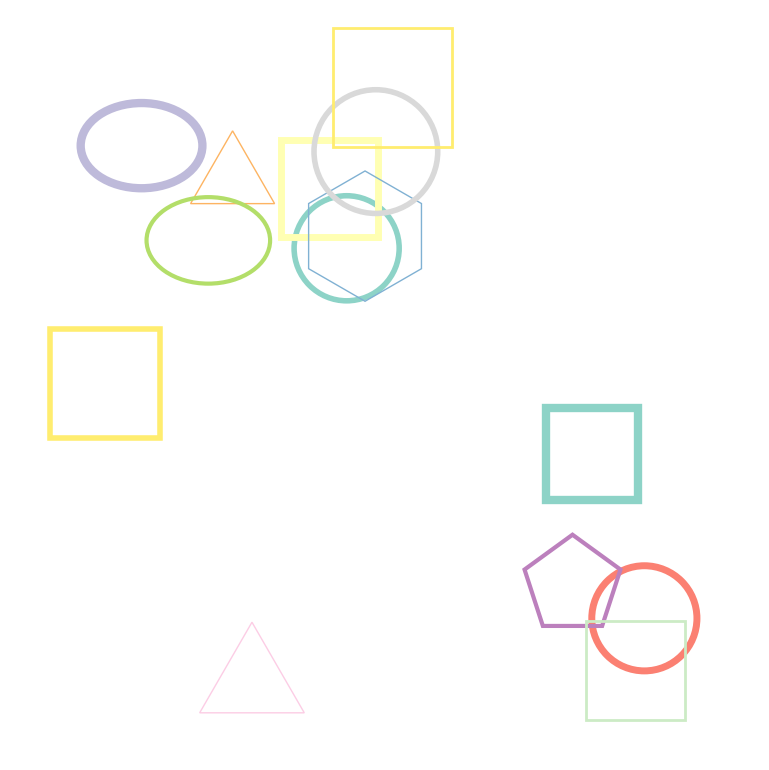[{"shape": "circle", "thickness": 2, "radius": 0.34, "center": [0.45, 0.678]}, {"shape": "square", "thickness": 3, "radius": 0.3, "center": [0.769, 0.411]}, {"shape": "square", "thickness": 2.5, "radius": 0.31, "center": [0.428, 0.755]}, {"shape": "oval", "thickness": 3, "radius": 0.4, "center": [0.184, 0.811]}, {"shape": "circle", "thickness": 2.5, "radius": 0.34, "center": [0.837, 0.197]}, {"shape": "hexagon", "thickness": 0.5, "radius": 0.42, "center": [0.474, 0.693]}, {"shape": "triangle", "thickness": 0.5, "radius": 0.31, "center": [0.302, 0.767]}, {"shape": "oval", "thickness": 1.5, "radius": 0.4, "center": [0.271, 0.688]}, {"shape": "triangle", "thickness": 0.5, "radius": 0.39, "center": [0.327, 0.113]}, {"shape": "circle", "thickness": 2, "radius": 0.4, "center": [0.488, 0.803]}, {"shape": "pentagon", "thickness": 1.5, "radius": 0.33, "center": [0.744, 0.24]}, {"shape": "square", "thickness": 1, "radius": 0.32, "center": [0.825, 0.129]}, {"shape": "square", "thickness": 1, "radius": 0.39, "center": [0.51, 0.886]}, {"shape": "square", "thickness": 2, "radius": 0.36, "center": [0.136, 0.502]}]